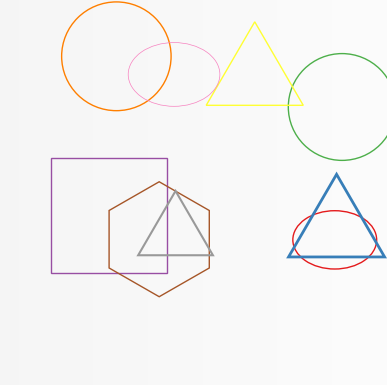[{"shape": "oval", "thickness": 1, "radius": 0.54, "center": [0.864, 0.377]}, {"shape": "triangle", "thickness": 2, "radius": 0.72, "center": [0.869, 0.404]}, {"shape": "circle", "thickness": 1, "radius": 0.69, "center": [0.883, 0.722]}, {"shape": "square", "thickness": 1, "radius": 0.75, "center": [0.281, 0.441]}, {"shape": "circle", "thickness": 1, "radius": 0.71, "center": [0.3, 0.854]}, {"shape": "triangle", "thickness": 1, "radius": 0.72, "center": [0.657, 0.799]}, {"shape": "hexagon", "thickness": 1, "radius": 0.75, "center": [0.411, 0.379]}, {"shape": "oval", "thickness": 0.5, "radius": 0.59, "center": [0.449, 0.807]}, {"shape": "triangle", "thickness": 1.5, "radius": 0.56, "center": [0.453, 0.393]}]